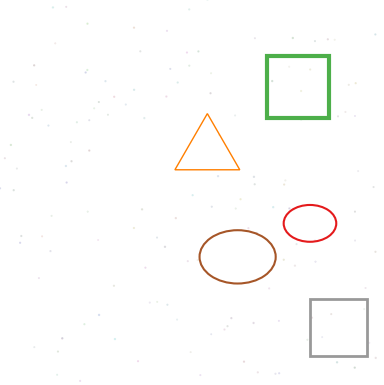[{"shape": "oval", "thickness": 1.5, "radius": 0.34, "center": [0.805, 0.42]}, {"shape": "square", "thickness": 3, "radius": 0.4, "center": [0.775, 0.775]}, {"shape": "triangle", "thickness": 1, "radius": 0.49, "center": [0.539, 0.608]}, {"shape": "oval", "thickness": 1.5, "radius": 0.49, "center": [0.617, 0.333]}, {"shape": "square", "thickness": 2, "radius": 0.37, "center": [0.878, 0.148]}]